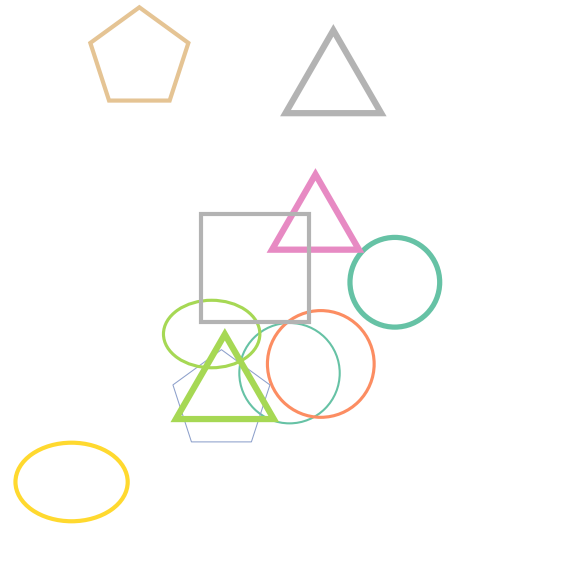[{"shape": "circle", "thickness": 1, "radius": 0.43, "center": [0.501, 0.353]}, {"shape": "circle", "thickness": 2.5, "radius": 0.39, "center": [0.684, 0.51]}, {"shape": "circle", "thickness": 1.5, "radius": 0.46, "center": [0.555, 0.369]}, {"shape": "pentagon", "thickness": 0.5, "radius": 0.44, "center": [0.383, 0.305]}, {"shape": "triangle", "thickness": 3, "radius": 0.43, "center": [0.546, 0.61]}, {"shape": "triangle", "thickness": 3, "radius": 0.49, "center": [0.389, 0.322]}, {"shape": "oval", "thickness": 1.5, "radius": 0.42, "center": [0.367, 0.421]}, {"shape": "oval", "thickness": 2, "radius": 0.49, "center": [0.124, 0.165]}, {"shape": "pentagon", "thickness": 2, "radius": 0.45, "center": [0.241, 0.897]}, {"shape": "triangle", "thickness": 3, "radius": 0.48, "center": [0.577, 0.851]}, {"shape": "square", "thickness": 2, "radius": 0.47, "center": [0.442, 0.535]}]